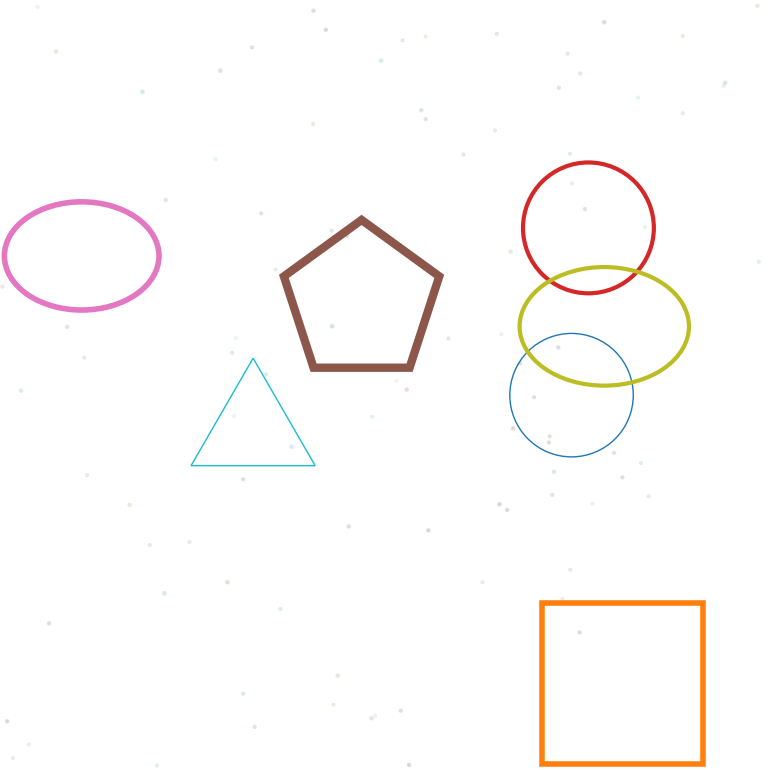[{"shape": "circle", "thickness": 0.5, "radius": 0.4, "center": [0.742, 0.487]}, {"shape": "square", "thickness": 2, "radius": 0.52, "center": [0.808, 0.113]}, {"shape": "circle", "thickness": 1.5, "radius": 0.42, "center": [0.764, 0.704]}, {"shape": "pentagon", "thickness": 3, "radius": 0.53, "center": [0.47, 0.608]}, {"shape": "oval", "thickness": 2, "radius": 0.5, "center": [0.106, 0.668]}, {"shape": "oval", "thickness": 1.5, "radius": 0.55, "center": [0.785, 0.576]}, {"shape": "triangle", "thickness": 0.5, "radius": 0.47, "center": [0.329, 0.442]}]